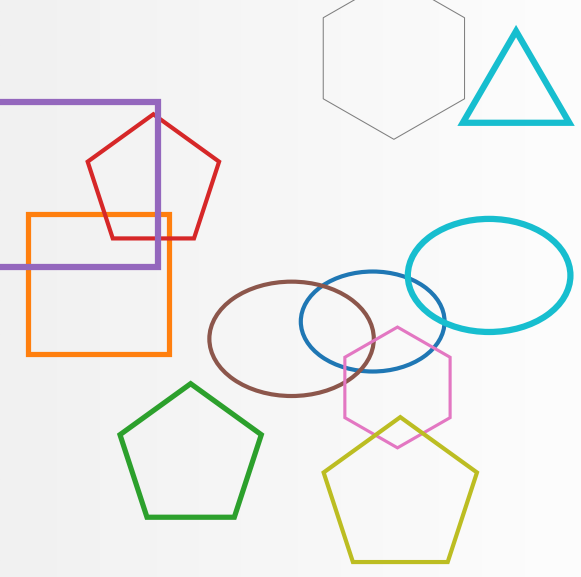[{"shape": "oval", "thickness": 2, "radius": 0.62, "center": [0.641, 0.442]}, {"shape": "square", "thickness": 2.5, "radius": 0.61, "center": [0.17, 0.508]}, {"shape": "pentagon", "thickness": 2.5, "radius": 0.64, "center": [0.328, 0.207]}, {"shape": "pentagon", "thickness": 2, "radius": 0.59, "center": [0.264, 0.682]}, {"shape": "square", "thickness": 3, "radius": 0.72, "center": [0.129, 0.679]}, {"shape": "oval", "thickness": 2, "radius": 0.71, "center": [0.502, 0.412]}, {"shape": "hexagon", "thickness": 1.5, "radius": 0.52, "center": [0.684, 0.328]}, {"shape": "hexagon", "thickness": 0.5, "radius": 0.7, "center": [0.678, 0.898]}, {"shape": "pentagon", "thickness": 2, "radius": 0.69, "center": [0.689, 0.138]}, {"shape": "triangle", "thickness": 3, "radius": 0.53, "center": [0.888, 0.839]}, {"shape": "oval", "thickness": 3, "radius": 0.7, "center": [0.842, 0.522]}]